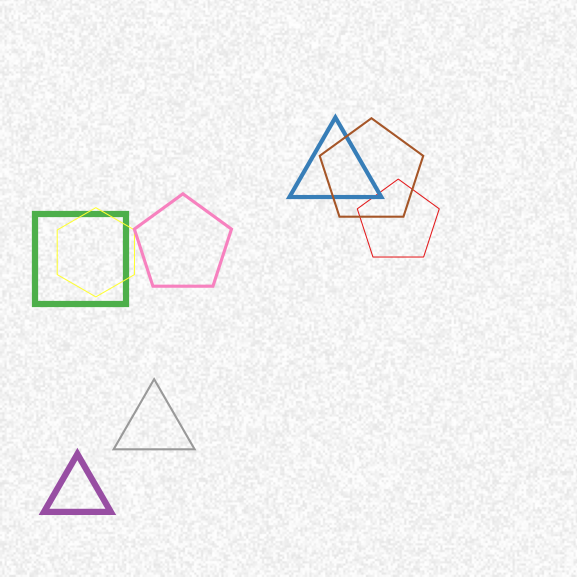[{"shape": "pentagon", "thickness": 0.5, "radius": 0.37, "center": [0.69, 0.614]}, {"shape": "triangle", "thickness": 2, "radius": 0.46, "center": [0.581, 0.704]}, {"shape": "square", "thickness": 3, "radius": 0.39, "center": [0.14, 0.551]}, {"shape": "triangle", "thickness": 3, "radius": 0.33, "center": [0.134, 0.146]}, {"shape": "hexagon", "thickness": 0.5, "radius": 0.39, "center": [0.166, 0.562]}, {"shape": "pentagon", "thickness": 1, "radius": 0.47, "center": [0.643, 0.7]}, {"shape": "pentagon", "thickness": 1.5, "radius": 0.44, "center": [0.317, 0.575]}, {"shape": "triangle", "thickness": 1, "radius": 0.4, "center": [0.267, 0.262]}]